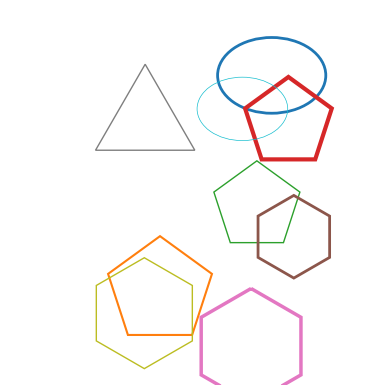[{"shape": "oval", "thickness": 2, "radius": 0.7, "center": [0.706, 0.804]}, {"shape": "pentagon", "thickness": 1.5, "radius": 0.71, "center": [0.416, 0.245]}, {"shape": "pentagon", "thickness": 1, "radius": 0.59, "center": [0.667, 0.465]}, {"shape": "pentagon", "thickness": 3, "radius": 0.59, "center": [0.749, 0.682]}, {"shape": "hexagon", "thickness": 2, "radius": 0.54, "center": [0.763, 0.385]}, {"shape": "hexagon", "thickness": 2.5, "radius": 0.75, "center": [0.652, 0.101]}, {"shape": "triangle", "thickness": 1, "radius": 0.74, "center": [0.377, 0.684]}, {"shape": "hexagon", "thickness": 1, "radius": 0.72, "center": [0.375, 0.187]}, {"shape": "oval", "thickness": 0.5, "radius": 0.59, "center": [0.63, 0.717]}]